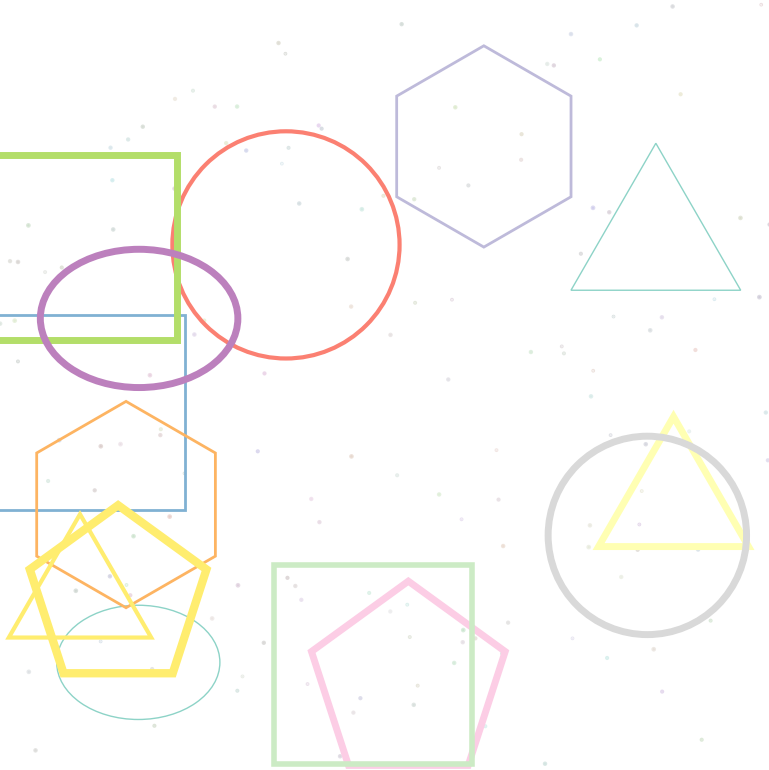[{"shape": "triangle", "thickness": 0.5, "radius": 0.64, "center": [0.852, 0.687]}, {"shape": "oval", "thickness": 0.5, "radius": 0.53, "center": [0.18, 0.14]}, {"shape": "triangle", "thickness": 2.5, "radius": 0.56, "center": [0.875, 0.346]}, {"shape": "hexagon", "thickness": 1, "radius": 0.65, "center": [0.628, 0.81]}, {"shape": "circle", "thickness": 1.5, "radius": 0.74, "center": [0.371, 0.682]}, {"shape": "square", "thickness": 1, "radius": 0.63, "center": [0.114, 0.465]}, {"shape": "hexagon", "thickness": 1, "radius": 0.67, "center": [0.164, 0.345]}, {"shape": "square", "thickness": 2.5, "radius": 0.6, "center": [0.11, 0.678]}, {"shape": "pentagon", "thickness": 2.5, "radius": 0.66, "center": [0.53, 0.113]}, {"shape": "circle", "thickness": 2.5, "radius": 0.64, "center": [0.841, 0.305]}, {"shape": "oval", "thickness": 2.5, "radius": 0.64, "center": [0.181, 0.586]}, {"shape": "square", "thickness": 2, "radius": 0.64, "center": [0.485, 0.137]}, {"shape": "triangle", "thickness": 1.5, "radius": 0.53, "center": [0.104, 0.225]}, {"shape": "pentagon", "thickness": 3, "radius": 0.6, "center": [0.153, 0.223]}]